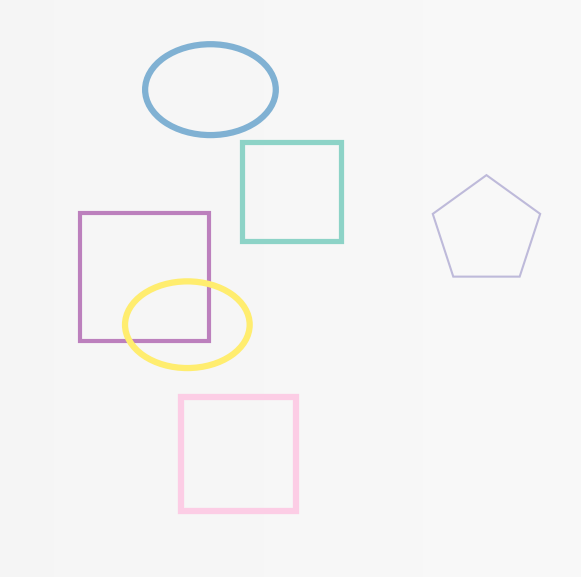[{"shape": "square", "thickness": 2.5, "radius": 0.43, "center": [0.501, 0.667]}, {"shape": "pentagon", "thickness": 1, "radius": 0.49, "center": [0.837, 0.599]}, {"shape": "oval", "thickness": 3, "radius": 0.56, "center": [0.362, 0.844]}, {"shape": "square", "thickness": 3, "radius": 0.49, "center": [0.41, 0.213]}, {"shape": "square", "thickness": 2, "radius": 0.55, "center": [0.249, 0.519]}, {"shape": "oval", "thickness": 3, "radius": 0.54, "center": [0.322, 0.437]}]